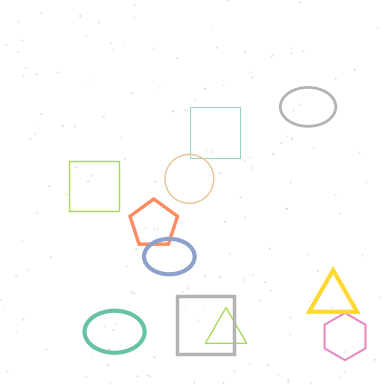[{"shape": "oval", "thickness": 3, "radius": 0.39, "center": [0.298, 0.138]}, {"shape": "square", "thickness": 0.5, "radius": 0.33, "center": [0.558, 0.655]}, {"shape": "pentagon", "thickness": 2.5, "radius": 0.32, "center": [0.399, 0.418]}, {"shape": "oval", "thickness": 3, "radius": 0.33, "center": [0.44, 0.334]}, {"shape": "hexagon", "thickness": 1.5, "radius": 0.31, "center": [0.896, 0.126]}, {"shape": "square", "thickness": 1, "radius": 0.33, "center": [0.243, 0.516]}, {"shape": "triangle", "thickness": 1, "radius": 0.31, "center": [0.587, 0.139]}, {"shape": "triangle", "thickness": 3, "radius": 0.36, "center": [0.865, 0.226]}, {"shape": "circle", "thickness": 1, "radius": 0.32, "center": [0.492, 0.535]}, {"shape": "oval", "thickness": 2, "radius": 0.36, "center": [0.8, 0.722]}, {"shape": "square", "thickness": 2.5, "radius": 0.37, "center": [0.534, 0.156]}]